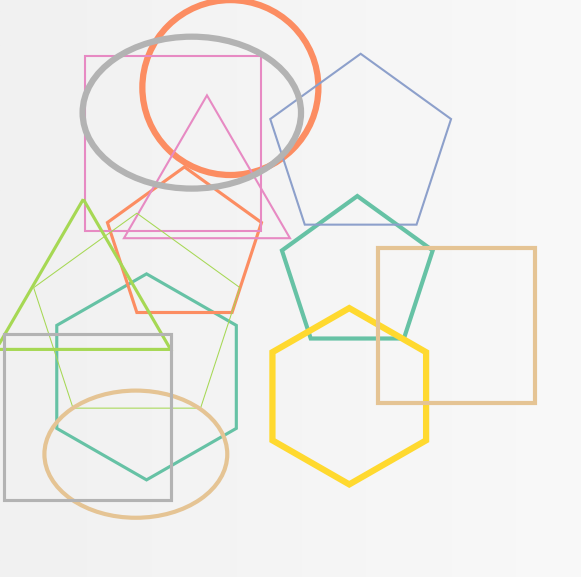[{"shape": "pentagon", "thickness": 2, "radius": 0.68, "center": [0.615, 0.523]}, {"shape": "hexagon", "thickness": 1.5, "radius": 0.89, "center": [0.252, 0.347]}, {"shape": "pentagon", "thickness": 1.5, "radius": 0.7, "center": [0.317, 0.571]}, {"shape": "circle", "thickness": 3, "radius": 0.76, "center": [0.396, 0.848]}, {"shape": "pentagon", "thickness": 1, "radius": 0.82, "center": [0.62, 0.742]}, {"shape": "triangle", "thickness": 1, "radius": 0.82, "center": [0.356, 0.669]}, {"shape": "square", "thickness": 1, "radius": 0.76, "center": [0.297, 0.75]}, {"shape": "pentagon", "thickness": 0.5, "radius": 0.93, "center": [0.235, 0.443]}, {"shape": "triangle", "thickness": 1.5, "radius": 0.87, "center": [0.143, 0.481]}, {"shape": "hexagon", "thickness": 3, "radius": 0.76, "center": [0.601, 0.313]}, {"shape": "oval", "thickness": 2, "radius": 0.79, "center": [0.234, 0.213]}, {"shape": "square", "thickness": 2, "radius": 0.67, "center": [0.786, 0.436]}, {"shape": "square", "thickness": 1.5, "radius": 0.72, "center": [0.151, 0.277]}, {"shape": "oval", "thickness": 3, "radius": 0.94, "center": [0.33, 0.804]}]